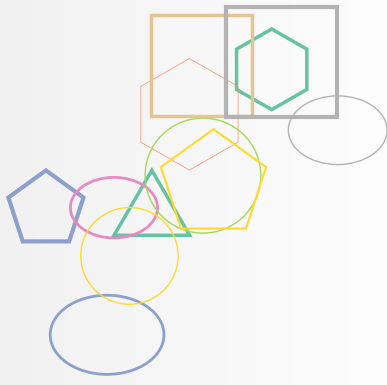[{"shape": "triangle", "thickness": 2.5, "radius": 0.56, "center": [0.392, 0.445]}, {"shape": "hexagon", "thickness": 2.5, "radius": 0.52, "center": [0.701, 0.82]}, {"shape": "hexagon", "thickness": 0.5, "radius": 0.72, "center": [0.489, 0.703]}, {"shape": "oval", "thickness": 2, "radius": 0.73, "center": [0.276, 0.13]}, {"shape": "pentagon", "thickness": 3, "radius": 0.51, "center": [0.119, 0.455]}, {"shape": "oval", "thickness": 2, "radius": 0.56, "center": [0.294, 0.461]}, {"shape": "circle", "thickness": 1, "radius": 0.75, "center": [0.524, 0.544]}, {"shape": "pentagon", "thickness": 1.5, "radius": 0.71, "center": [0.551, 0.522]}, {"shape": "circle", "thickness": 1, "radius": 0.63, "center": [0.334, 0.335]}, {"shape": "square", "thickness": 2.5, "radius": 0.66, "center": [0.52, 0.83]}, {"shape": "square", "thickness": 3, "radius": 0.72, "center": [0.727, 0.839]}, {"shape": "oval", "thickness": 1, "radius": 0.64, "center": [0.871, 0.662]}]